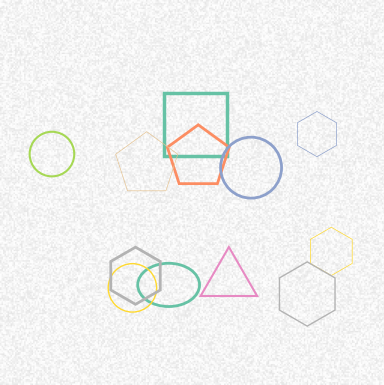[{"shape": "oval", "thickness": 2, "radius": 0.4, "center": [0.438, 0.26]}, {"shape": "square", "thickness": 2.5, "radius": 0.41, "center": [0.508, 0.677]}, {"shape": "pentagon", "thickness": 2, "radius": 0.42, "center": [0.515, 0.591]}, {"shape": "circle", "thickness": 2, "radius": 0.4, "center": [0.652, 0.565]}, {"shape": "hexagon", "thickness": 0.5, "radius": 0.29, "center": [0.823, 0.652]}, {"shape": "triangle", "thickness": 1.5, "radius": 0.42, "center": [0.595, 0.274]}, {"shape": "circle", "thickness": 1.5, "radius": 0.29, "center": [0.135, 0.6]}, {"shape": "circle", "thickness": 1, "radius": 0.31, "center": [0.344, 0.252]}, {"shape": "hexagon", "thickness": 0.5, "radius": 0.31, "center": [0.861, 0.347]}, {"shape": "pentagon", "thickness": 0.5, "radius": 0.42, "center": [0.381, 0.573]}, {"shape": "hexagon", "thickness": 1, "radius": 0.42, "center": [0.798, 0.236]}, {"shape": "hexagon", "thickness": 2, "radius": 0.37, "center": [0.352, 0.284]}]